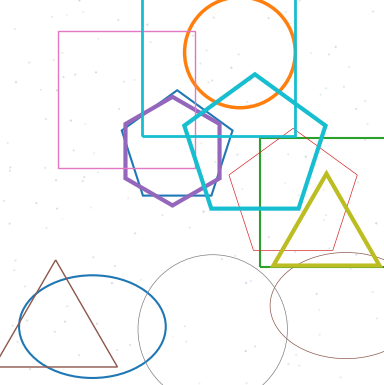[{"shape": "pentagon", "thickness": 1.5, "radius": 0.76, "center": [0.46, 0.614]}, {"shape": "oval", "thickness": 1.5, "radius": 0.95, "center": [0.24, 0.152]}, {"shape": "circle", "thickness": 2.5, "radius": 0.72, "center": [0.623, 0.864]}, {"shape": "square", "thickness": 1.5, "radius": 0.84, "center": [0.842, 0.474]}, {"shape": "pentagon", "thickness": 0.5, "radius": 0.88, "center": [0.761, 0.491]}, {"shape": "hexagon", "thickness": 3, "radius": 0.71, "center": [0.448, 0.607]}, {"shape": "oval", "thickness": 0.5, "radius": 0.98, "center": [0.899, 0.206]}, {"shape": "triangle", "thickness": 1, "radius": 0.93, "center": [0.145, 0.14]}, {"shape": "square", "thickness": 1, "radius": 0.89, "center": [0.329, 0.742]}, {"shape": "circle", "thickness": 0.5, "radius": 0.97, "center": [0.552, 0.144]}, {"shape": "triangle", "thickness": 3, "radius": 0.8, "center": [0.848, 0.39]}, {"shape": "square", "thickness": 2, "radius": 0.99, "center": [0.568, 0.846]}, {"shape": "pentagon", "thickness": 3, "radius": 0.96, "center": [0.662, 0.614]}]